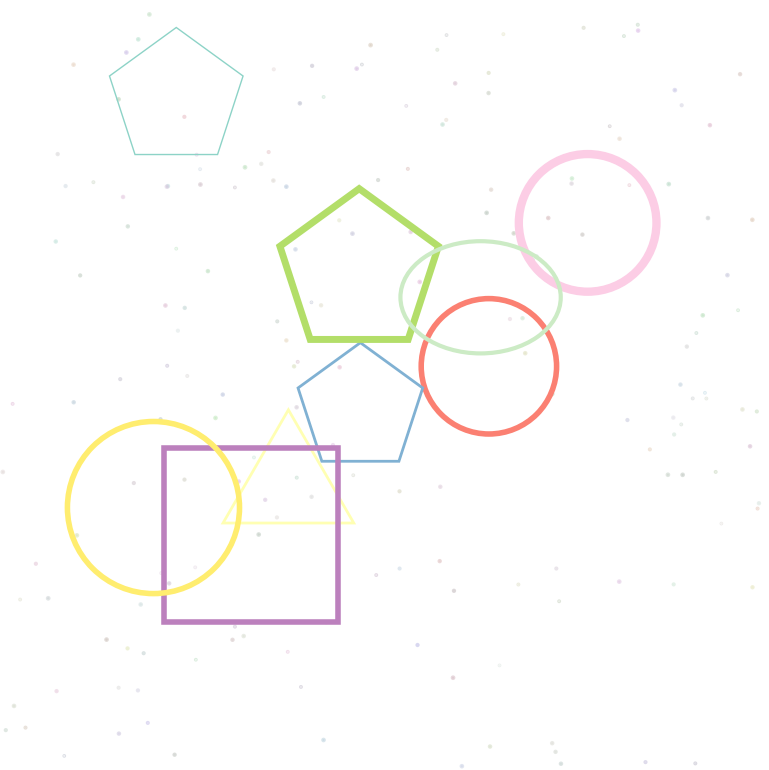[{"shape": "pentagon", "thickness": 0.5, "radius": 0.46, "center": [0.229, 0.873]}, {"shape": "triangle", "thickness": 1, "radius": 0.49, "center": [0.375, 0.37]}, {"shape": "circle", "thickness": 2, "radius": 0.44, "center": [0.635, 0.524]}, {"shape": "pentagon", "thickness": 1, "radius": 0.43, "center": [0.468, 0.47]}, {"shape": "pentagon", "thickness": 2.5, "radius": 0.54, "center": [0.466, 0.647]}, {"shape": "circle", "thickness": 3, "radius": 0.45, "center": [0.763, 0.711]}, {"shape": "square", "thickness": 2, "radius": 0.57, "center": [0.326, 0.305]}, {"shape": "oval", "thickness": 1.5, "radius": 0.52, "center": [0.624, 0.614]}, {"shape": "circle", "thickness": 2, "radius": 0.56, "center": [0.199, 0.341]}]